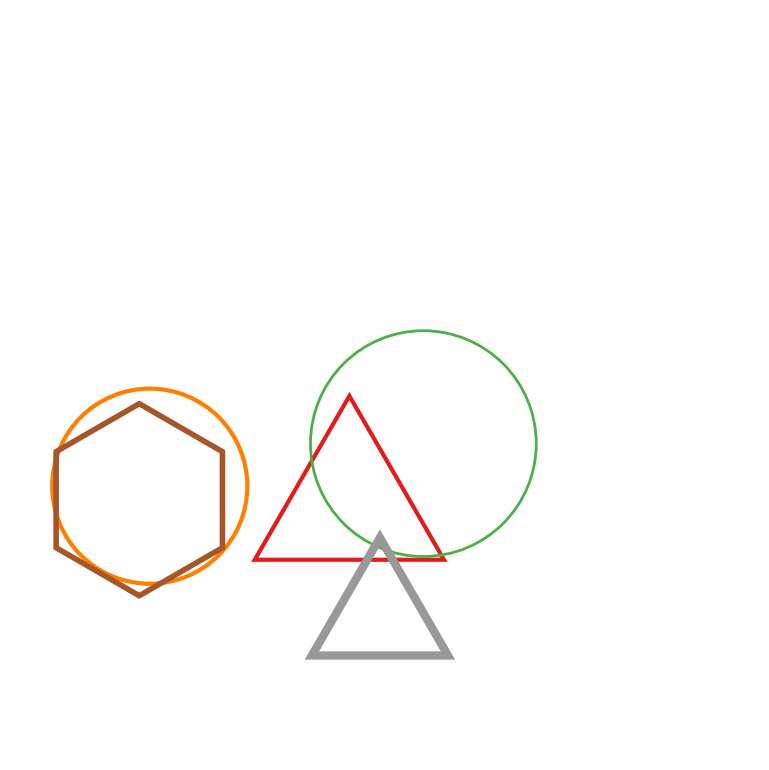[{"shape": "triangle", "thickness": 1.5, "radius": 0.71, "center": [0.454, 0.344]}, {"shape": "circle", "thickness": 1, "radius": 0.73, "center": [0.55, 0.424]}, {"shape": "circle", "thickness": 1.5, "radius": 0.63, "center": [0.195, 0.369]}, {"shape": "hexagon", "thickness": 2, "radius": 0.62, "center": [0.181, 0.351]}, {"shape": "triangle", "thickness": 3, "radius": 0.51, "center": [0.493, 0.2]}]